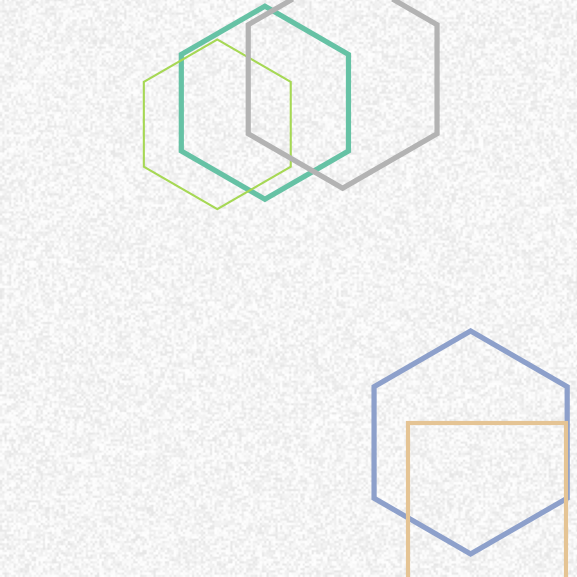[{"shape": "hexagon", "thickness": 2.5, "radius": 0.84, "center": [0.459, 0.821]}, {"shape": "hexagon", "thickness": 2.5, "radius": 0.97, "center": [0.815, 0.233]}, {"shape": "hexagon", "thickness": 1, "radius": 0.73, "center": [0.376, 0.784]}, {"shape": "square", "thickness": 2, "radius": 0.69, "center": [0.843, 0.129]}, {"shape": "hexagon", "thickness": 2.5, "radius": 0.94, "center": [0.593, 0.862]}]